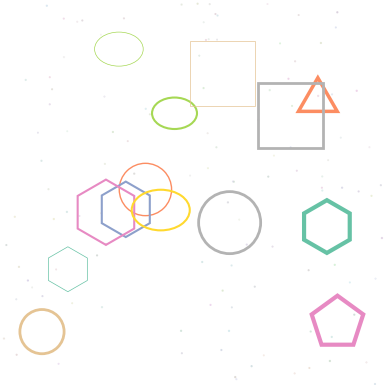[{"shape": "hexagon", "thickness": 0.5, "radius": 0.29, "center": [0.176, 0.301]}, {"shape": "hexagon", "thickness": 3, "radius": 0.34, "center": [0.849, 0.412]}, {"shape": "triangle", "thickness": 2.5, "radius": 0.29, "center": [0.826, 0.74]}, {"shape": "circle", "thickness": 1, "radius": 0.34, "center": [0.378, 0.508]}, {"shape": "hexagon", "thickness": 1.5, "radius": 0.36, "center": [0.327, 0.456]}, {"shape": "pentagon", "thickness": 3, "radius": 0.35, "center": [0.877, 0.162]}, {"shape": "hexagon", "thickness": 1.5, "radius": 0.42, "center": [0.275, 0.449]}, {"shape": "oval", "thickness": 1.5, "radius": 0.29, "center": [0.453, 0.706]}, {"shape": "oval", "thickness": 0.5, "radius": 0.32, "center": [0.309, 0.872]}, {"shape": "oval", "thickness": 1.5, "radius": 0.38, "center": [0.417, 0.454]}, {"shape": "square", "thickness": 0.5, "radius": 0.42, "center": [0.578, 0.808]}, {"shape": "circle", "thickness": 2, "radius": 0.29, "center": [0.109, 0.139]}, {"shape": "square", "thickness": 2, "radius": 0.42, "center": [0.754, 0.7]}, {"shape": "circle", "thickness": 2, "radius": 0.4, "center": [0.596, 0.422]}]